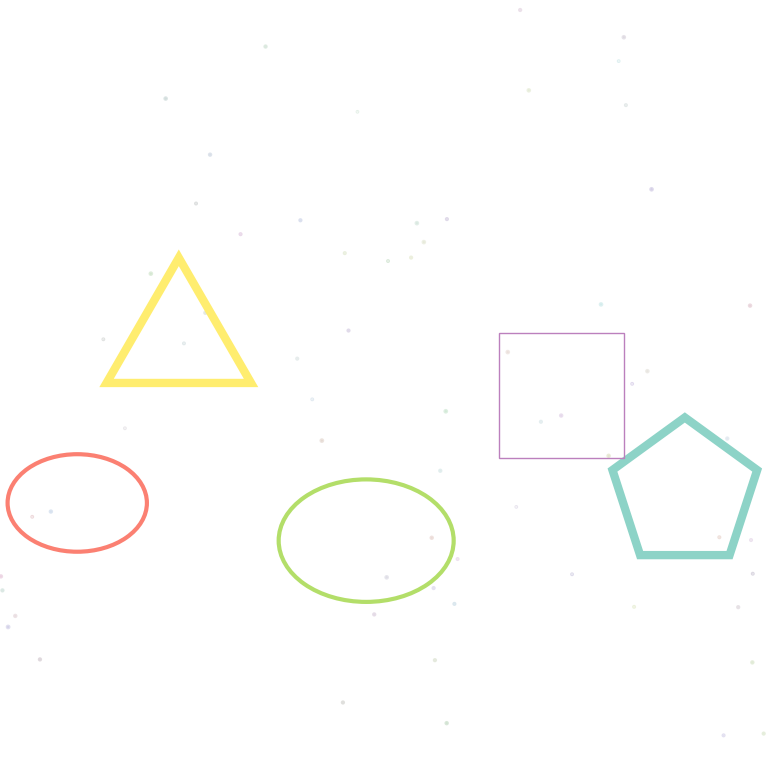[{"shape": "pentagon", "thickness": 3, "radius": 0.49, "center": [0.889, 0.359]}, {"shape": "oval", "thickness": 1.5, "radius": 0.45, "center": [0.1, 0.347]}, {"shape": "oval", "thickness": 1.5, "radius": 0.57, "center": [0.476, 0.298]}, {"shape": "square", "thickness": 0.5, "radius": 0.41, "center": [0.73, 0.486]}, {"shape": "triangle", "thickness": 3, "radius": 0.54, "center": [0.232, 0.557]}]